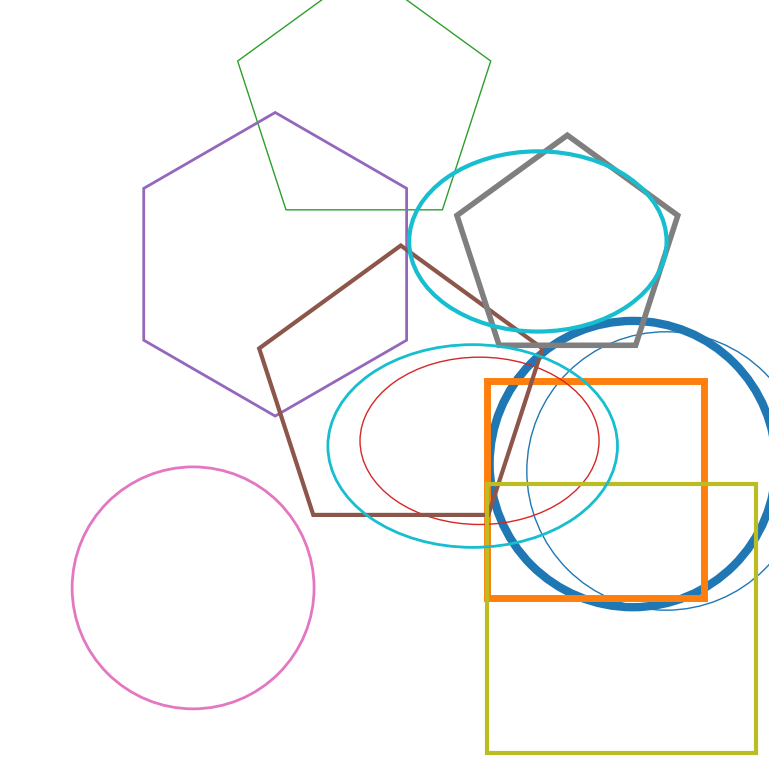[{"shape": "circle", "thickness": 0.5, "radius": 0.9, "center": [0.865, 0.388]}, {"shape": "circle", "thickness": 3, "radius": 0.93, "center": [0.822, 0.397]}, {"shape": "square", "thickness": 2.5, "radius": 0.7, "center": [0.774, 0.364]}, {"shape": "pentagon", "thickness": 0.5, "radius": 0.86, "center": [0.473, 0.867]}, {"shape": "oval", "thickness": 0.5, "radius": 0.78, "center": [0.623, 0.427]}, {"shape": "hexagon", "thickness": 1, "radius": 0.99, "center": [0.357, 0.657]}, {"shape": "pentagon", "thickness": 1.5, "radius": 0.97, "center": [0.521, 0.488]}, {"shape": "circle", "thickness": 1, "radius": 0.79, "center": [0.251, 0.237]}, {"shape": "pentagon", "thickness": 2, "radius": 0.75, "center": [0.737, 0.674]}, {"shape": "square", "thickness": 1.5, "radius": 0.88, "center": [0.807, 0.197]}, {"shape": "oval", "thickness": 1, "radius": 0.94, "center": [0.614, 0.421]}, {"shape": "oval", "thickness": 1.5, "radius": 0.84, "center": [0.699, 0.686]}]